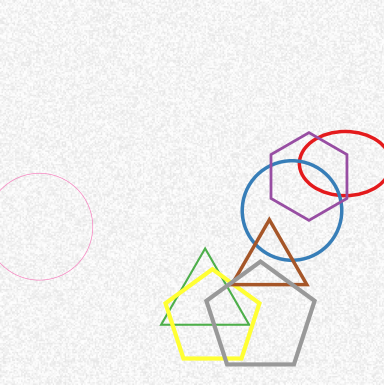[{"shape": "oval", "thickness": 2.5, "radius": 0.6, "center": [0.897, 0.575]}, {"shape": "circle", "thickness": 2.5, "radius": 0.65, "center": [0.758, 0.453]}, {"shape": "triangle", "thickness": 1.5, "radius": 0.66, "center": [0.533, 0.223]}, {"shape": "hexagon", "thickness": 2, "radius": 0.57, "center": [0.803, 0.542]}, {"shape": "pentagon", "thickness": 3, "radius": 0.64, "center": [0.552, 0.173]}, {"shape": "triangle", "thickness": 2.5, "radius": 0.56, "center": [0.7, 0.317]}, {"shape": "circle", "thickness": 0.5, "radius": 0.69, "center": [0.102, 0.411]}, {"shape": "pentagon", "thickness": 3, "radius": 0.74, "center": [0.677, 0.173]}]